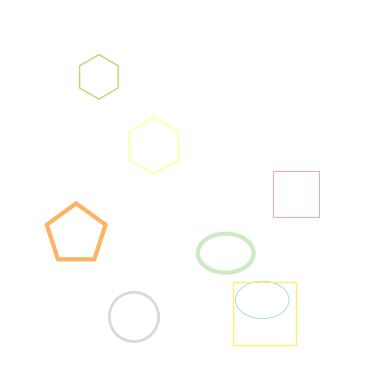[{"shape": "oval", "thickness": 0.5, "radius": 0.35, "center": [0.681, 0.221]}, {"shape": "hexagon", "thickness": 1.5, "radius": 0.37, "center": [0.4, 0.621]}, {"shape": "square", "thickness": 0.5, "radius": 0.3, "center": [0.769, 0.496]}, {"shape": "pentagon", "thickness": 3, "radius": 0.4, "center": [0.198, 0.391]}, {"shape": "hexagon", "thickness": 1, "radius": 0.29, "center": [0.257, 0.8]}, {"shape": "circle", "thickness": 2, "radius": 0.32, "center": [0.348, 0.177]}, {"shape": "oval", "thickness": 3, "radius": 0.36, "center": [0.586, 0.342]}, {"shape": "square", "thickness": 1, "radius": 0.41, "center": [0.688, 0.186]}]